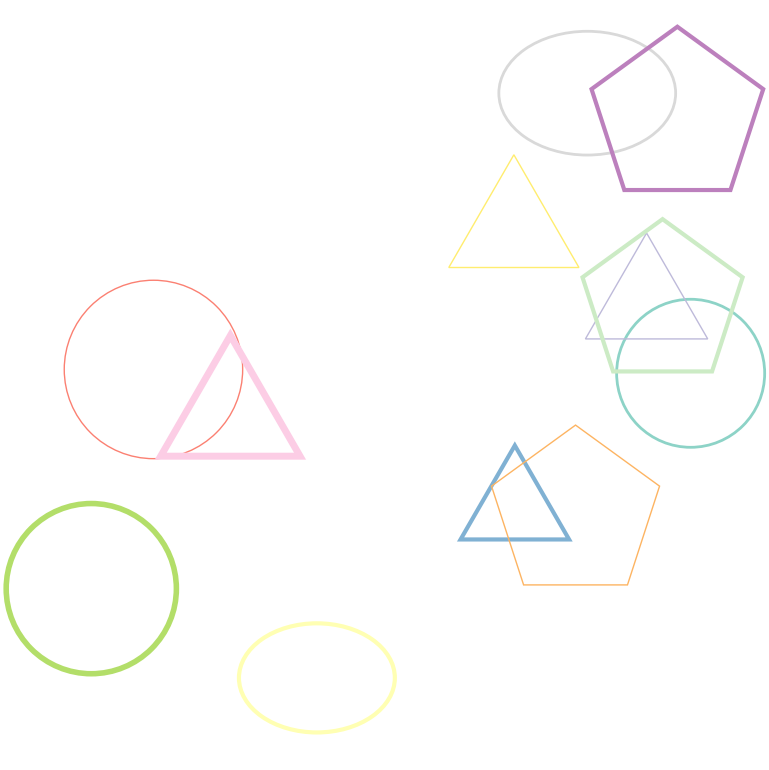[{"shape": "circle", "thickness": 1, "radius": 0.48, "center": [0.897, 0.515]}, {"shape": "oval", "thickness": 1.5, "radius": 0.51, "center": [0.412, 0.12]}, {"shape": "triangle", "thickness": 0.5, "radius": 0.46, "center": [0.84, 0.606]}, {"shape": "circle", "thickness": 0.5, "radius": 0.58, "center": [0.199, 0.52]}, {"shape": "triangle", "thickness": 1.5, "radius": 0.41, "center": [0.669, 0.34]}, {"shape": "pentagon", "thickness": 0.5, "radius": 0.57, "center": [0.747, 0.333]}, {"shape": "circle", "thickness": 2, "radius": 0.55, "center": [0.119, 0.236]}, {"shape": "triangle", "thickness": 2.5, "radius": 0.52, "center": [0.299, 0.46]}, {"shape": "oval", "thickness": 1, "radius": 0.57, "center": [0.763, 0.879]}, {"shape": "pentagon", "thickness": 1.5, "radius": 0.59, "center": [0.88, 0.848]}, {"shape": "pentagon", "thickness": 1.5, "radius": 0.55, "center": [0.86, 0.606]}, {"shape": "triangle", "thickness": 0.5, "radius": 0.49, "center": [0.667, 0.701]}]